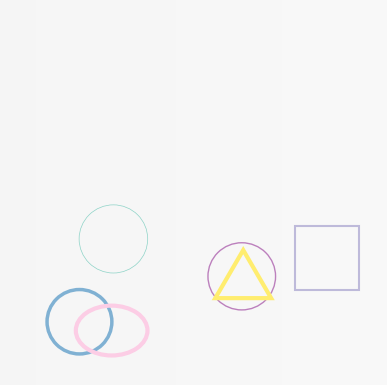[{"shape": "circle", "thickness": 0.5, "radius": 0.44, "center": [0.293, 0.379]}, {"shape": "square", "thickness": 1.5, "radius": 0.41, "center": [0.844, 0.33]}, {"shape": "circle", "thickness": 2.5, "radius": 0.42, "center": [0.205, 0.164]}, {"shape": "oval", "thickness": 3, "radius": 0.46, "center": [0.288, 0.141]}, {"shape": "circle", "thickness": 1, "radius": 0.44, "center": [0.624, 0.282]}, {"shape": "triangle", "thickness": 3, "radius": 0.42, "center": [0.628, 0.267]}]